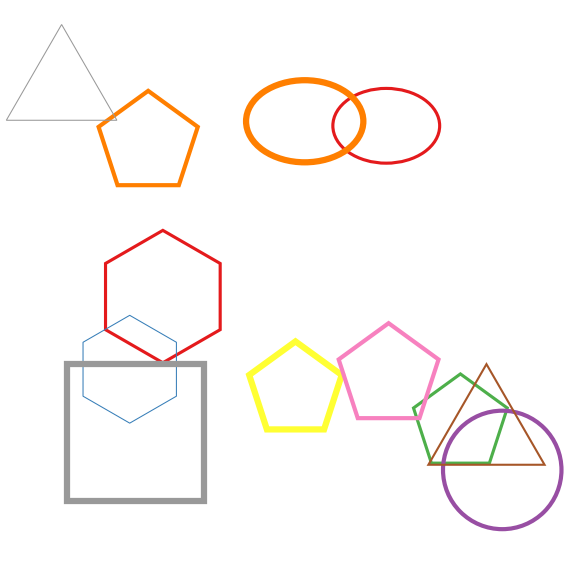[{"shape": "oval", "thickness": 1.5, "radius": 0.46, "center": [0.669, 0.781]}, {"shape": "hexagon", "thickness": 1.5, "radius": 0.57, "center": [0.282, 0.486]}, {"shape": "hexagon", "thickness": 0.5, "radius": 0.47, "center": [0.225, 0.36]}, {"shape": "pentagon", "thickness": 1.5, "radius": 0.43, "center": [0.797, 0.266]}, {"shape": "circle", "thickness": 2, "radius": 0.51, "center": [0.87, 0.185]}, {"shape": "oval", "thickness": 3, "radius": 0.51, "center": [0.528, 0.789]}, {"shape": "pentagon", "thickness": 2, "radius": 0.45, "center": [0.257, 0.752]}, {"shape": "pentagon", "thickness": 3, "radius": 0.42, "center": [0.512, 0.324]}, {"shape": "triangle", "thickness": 1, "radius": 0.58, "center": [0.842, 0.252]}, {"shape": "pentagon", "thickness": 2, "radius": 0.45, "center": [0.673, 0.349]}, {"shape": "triangle", "thickness": 0.5, "radius": 0.55, "center": [0.107, 0.846]}, {"shape": "square", "thickness": 3, "radius": 0.59, "center": [0.235, 0.25]}]